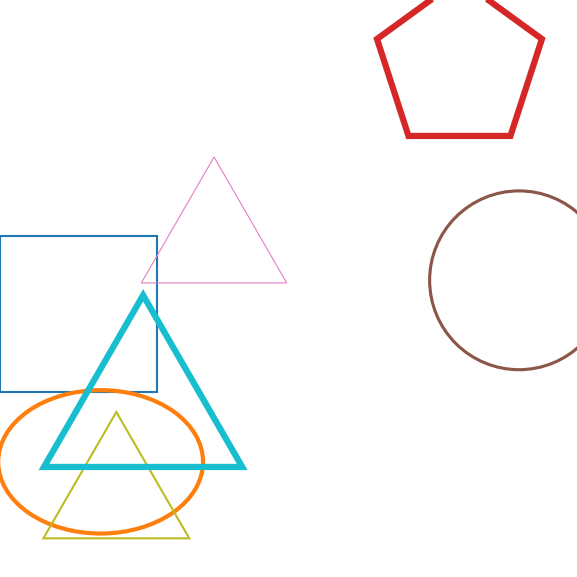[{"shape": "square", "thickness": 1, "radius": 0.68, "center": [0.136, 0.456]}, {"shape": "oval", "thickness": 2, "radius": 0.89, "center": [0.174, 0.199]}, {"shape": "pentagon", "thickness": 3, "radius": 0.75, "center": [0.796, 0.885]}, {"shape": "circle", "thickness": 1.5, "radius": 0.77, "center": [0.899, 0.514]}, {"shape": "triangle", "thickness": 0.5, "radius": 0.73, "center": [0.371, 0.582]}, {"shape": "triangle", "thickness": 1, "radius": 0.73, "center": [0.201, 0.14]}, {"shape": "triangle", "thickness": 3, "radius": 0.99, "center": [0.248, 0.29]}]